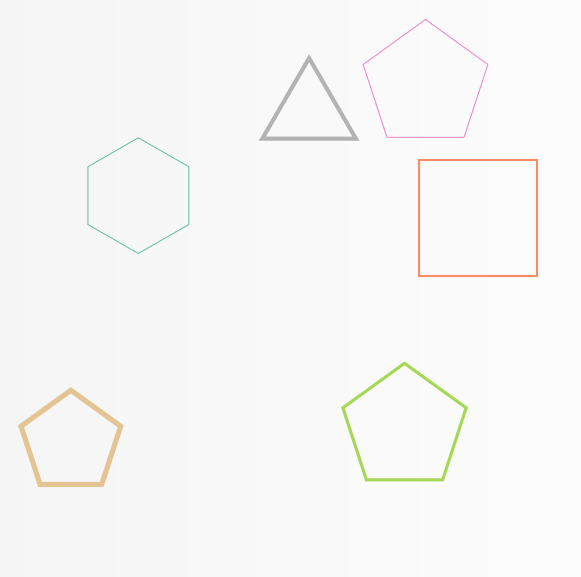[{"shape": "hexagon", "thickness": 0.5, "radius": 0.5, "center": [0.238, 0.66]}, {"shape": "square", "thickness": 1, "radius": 0.51, "center": [0.822, 0.622]}, {"shape": "pentagon", "thickness": 0.5, "radius": 0.56, "center": [0.732, 0.853]}, {"shape": "pentagon", "thickness": 1.5, "radius": 0.56, "center": [0.696, 0.258]}, {"shape": "pentagon", "thickness": 2.5, "radius": 0.45, "center": [0.122, 0.233]}, {"shape": "triangle", "thickness": 2, "radius": 0.46, "center": [0.532, 0.805]}]